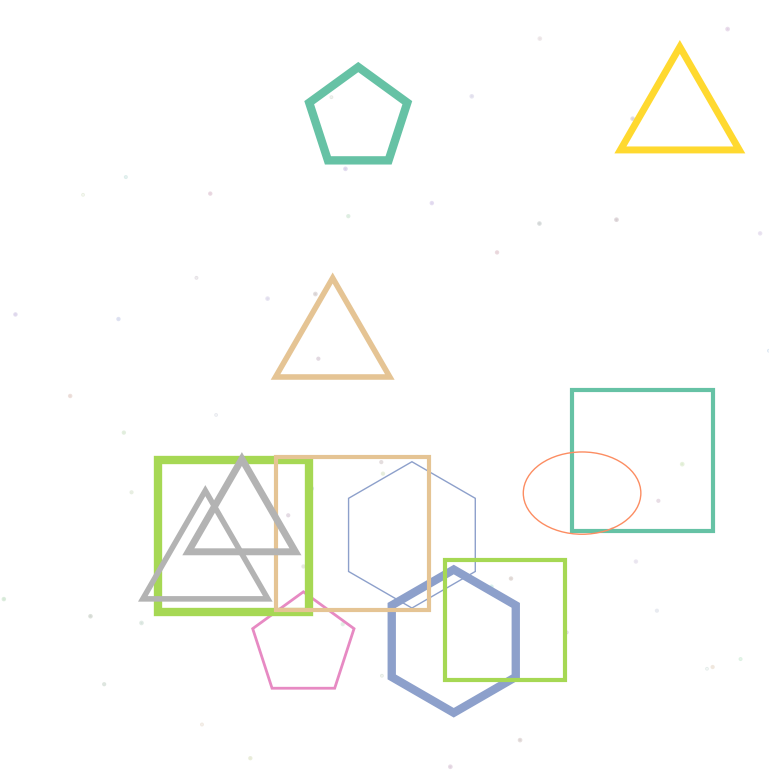[{"shape": "square", "thickness": 1.5, "radius": 0.46, "center": [0.835, 0.402]}, {"shape": "pentagon", "thickness": 3, "radius": 0.33, "center": [0.465, 0.846]}, {"shape": "oval", "thickness": 0.5, "radius": 0.38, "center": [0.756, 0.36]}, {"shape": "hexagon", "thickness": 0.5, "radius": 0.48, "center": [0.535, 0.305]}, {"shape": "hexagon", "thickness": 3, "radius": 0.46, "center": [0.589, 0.167]}, {"shape": "pentagon", "thickness": 1, "radius": 0.35, "center": [0.394, 0.162]}, {"shape": "square", "thickness": 3, "radius": 0.49, "center": [0.303, 0.304]}, {"shape": "square", "thickness": 1.5, "radius": 0.39, "center": [0.656, 0.195]}, {"shape": "triangle", "thickness": 2.5, "radius": 0.45, "center": [0.883, 0.85]}, {"shape": "square", "thickness": 1.5, "radius": 0.5, "center": [0.458, 0.307]}, {"shape": "triangle", "thickness": 2, "radius": 0.43, "center": [0.432, 0.553]}, {"shape": "triangle", "thickness": 2, "radius": 0.47, "center": [0.267, 0.269]}, {"shape": "triangle", "thickness": 2.5, "radius": 0.4, "center": [0.314, 0.324]}]